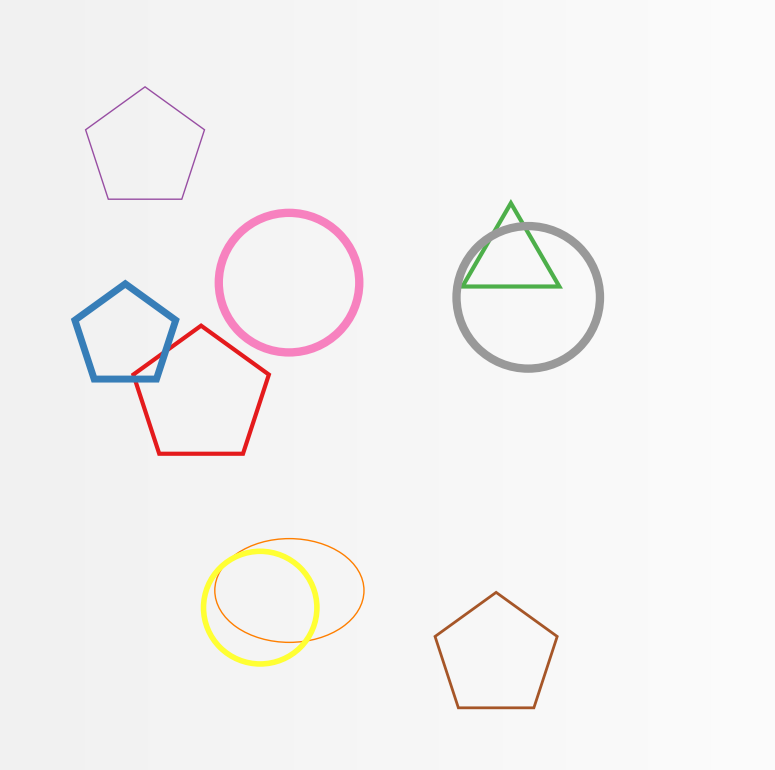[{"shape": "pentagon", "thickness": 1.5, "radius": 0.46, "center": [0.259, 0.485]}, {"shape": "pentagon", "thickness": 2.5, "radius": 0.34, "center": [0.162, 0.563]}, {"shape": "triangle", "thickness": 1.5, "radius": 0.36, "center": [0.659, 0.664]}, {"shape": "pentagon", "thickness": 0.5, "radius": 0.4, "center": [0.187, 0.807]}, {"shape": "oval", "thickness": 0.5, "radius": 0.48, "center": [0.373, 0.233]}, {"shape": "circle", "thickness": 2, "radius": 0.37, "center": [0.336, 0.211]}, {"shape": "pentagon", "thickness": 1, "radius": 0.41, "center": [0.64, 0.148]}, {"shape": "circle", "thickness": 3, "radius": 0.45, "center": [0.373, 0.633]}, {"shape": "circle", "thickness": 3, "radius": 0.46, "center": [0.682, 0.614]}]